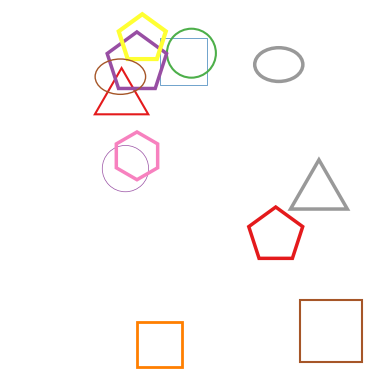[{"shape": "pentagon", "thickness": 2.5, "radius": 0.37, "center": [0.716, 0.389]}, {"shape": "triangle", "thickness": 1.5, "radius": 0.4, "center": [0.316, 0.743]}, {"shape": "square", "thickness": 0.5, "radius": 0.31, "center": [0.478, 0.841]}, {"shape": "circle", "thickness": 1.5, "radius": 0.32, "center": [0.497, 0.862]}, {"shape": "circle", "thickness": 0.5, "radius": 0.3, "center": [0.326, 0.562]}, {"shape": "pentagon", "thickness": 2.5, "radius": 0.41, "center": [0.356, 0.836]}, {"shape": "square", "thickness": 2, "radius": 0.29, "center": [0.413, 0.106]}, {"shape": "pentagon", "thickness": 3, "radius": 0.32, "center": [0.37, 0.899]}, {"shape": "square", "thickness": 1.5, "radius": 0.4, "center": [0.86, 0.141]}, {"shape": "oval", "thickness": 1, "radius": 0.33, "center": [0.313, 0.801]}, {"shape": "hexagon", "thickness": 2.5, "radius": 0.31, "center": [0.356, 0.595]}, {"shape": "triangle", "thickness": 2.5, "radius": 0.43, "center": [0.828, 0.5]}, {"shape": "oval", "thickness": 2.5, "radius": 0.31, "center": [0.724, 0.832]}]